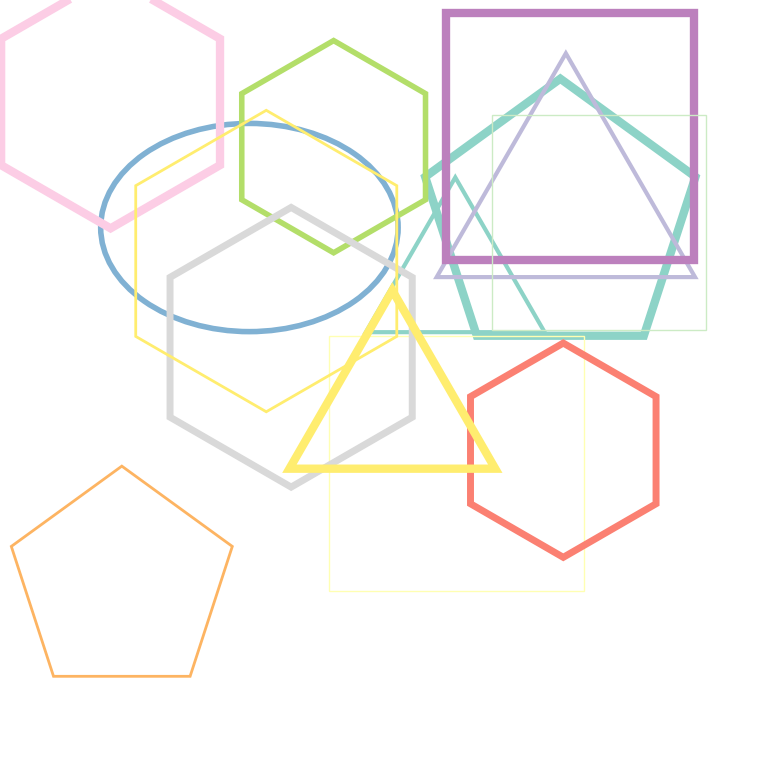[{"shape": "triangle", "thickness": 1.5, "radius": 0.67, "center": [0.591, 0.636]}, {"shape": "pentagon", "thickness": 3, "radius": 0.92, "center": [0.728, 0.713]}, {"shape": "square", "thickness": 0.5, "radius": 0.83, "center": [0.593, 0.398]}, {"shape": "triangle", "thickness": 1.5, "radius": 0.97, "center": [0.735, 0.737]}, {"shape": "hexagon", "thickness": 2.5, "radius": 0.7, "center": [0.732, 0.415]}, {"shape": "oval", "thickness": 2, "radius": 0.97, "center": [0.324, 0.705]}, {"shape": "pentagon", "thickness": 1, "radius": 0.75, "center": [0.158, 0.244]}, {"shape": "hexagon", "thickness": 2, "radius": 0.69, "center": [0.433, 0.81]}, {"shape": "hexagon", "thickness": 3, "radius": 0.82, "center": [0.144, 0.868]}, {"shape": "hexagon", "thickness": 2.5, "radius": 0.91, "center": [0.378, 0.549]}, {"shape": "square", "thickness": 3, "radius": 0.8, "center": [0.74, 0.822]}, {"shape": "square", "thickness": 0.5, "radius": 0.7, "center": [0.778, 0.711]}, {"shape": "hexagon", "thickness": 1, "radius": 0.98, "center": [0.346, 0.661]}, {"shape": "triangle", "thickness": 3, "radius": 0.77, "center": [0.51, 0.468]}]